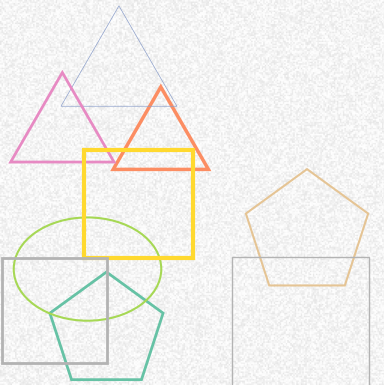[{"shape": "pentagon", "thickness": 2, "radius": 0.77, "center": [0.277, 0.139]}, {"shape": "triangle", "thickness": 2.5, "radius": 0.71, "center": [0.418, 0.631]}, {"shape": "triangle", "thickness": 0.5, "radius": 0.87, "center": [0.309, 0.811]}, {"shape": "triangle", "thickness": 2, "radius": 0.78, "center": [0.162, 0.657]}, {"shape": "oval", "thickness": 1.5, "radius": 0.96, "center": [0.227, 0.301]}, {"shape": "square", "thickness": 3, "radius": 0.71, "center": [0.36, 0.471]}, {"shape": "pentagon", "thickness": 1.5, "radius": 0.84, "center": [0.797, 0.394]}, {"shape": "square", "thickness": 1, "radius": 0.89, "center": [0.781, 0.154]}, {"shape": "square", "thickness": 2, "radius": 0.68, "center": [0.142, 0.194]}]